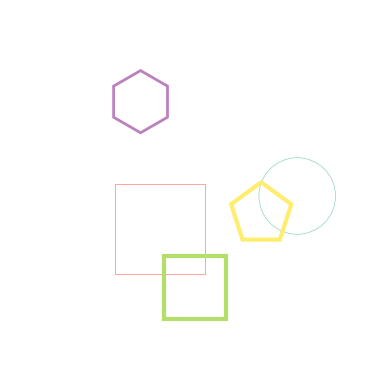[{"shape": "circle", "thickness": 0.5, "radius": 0.5, "center": [0.772, 0.491]}, {"shape": "square", "thickness": 0.5, "radius": 0.58, "center": [0.415, 0.406]}, {"shape": "square", "thickness": 3, "radius": 0.4, "center": [0.506, 0.253]}, {"shape": "hexagon", "thickness": 2, "radius": 0.4, "center": [0.365, 0.736]}, {"shape": "pentagon", "thickness": 3, "radius": 0.41, "center": [0.678, 0.444]}]